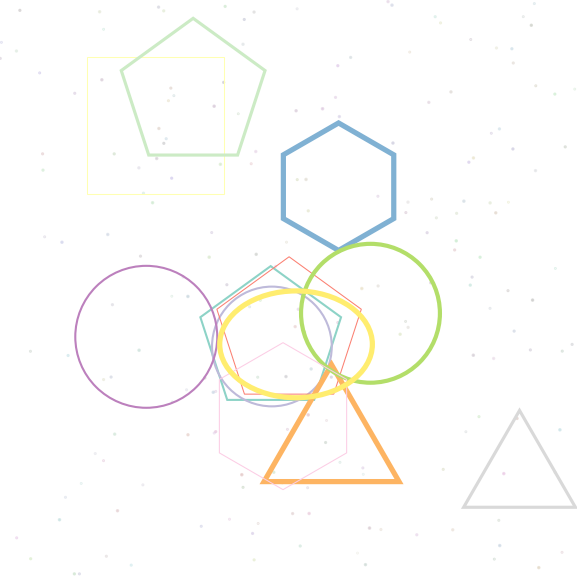[{"shape": "pentagon", "thickness": 1, "radius": 0.64, "center": [0.469, 0.41]}, {"shape": "square", "thickness": 0.5, "radius": 0.59, "center": [0.269, 0.781]}, {"shape": "circle", "thickness": 1, "radius": 0.52, "center": [0.471, 0.399]}, {"shape": "pentagon", "thickness": 0.5, "radius": 0.66, "center": [0.501, 0.423]}, {"shape": "hexagon", "thickness": 2.5, "radius": 0.55, "center": [0.586, 0.676]}, {"shape": "triangle", "thickness": 2.5, "radius": 0.67, "center": [0.574, 0.233]}, {"shape": "circle", "thickness": 2, "radius": 0.6, "center": [0.642, 0.457]}, {"shape": "hexagon", "thickness": 0.5, "radius": 0.64, "center": [0.49, 0.279]}, {"shape": "triangle", "thickness": 1.5, "radius": 0.56, "center": [0.9, 0.177]}, {"shape": "circle", "thickness": 1, "radius": 0.61, "center": [0.253, 0.416]}, {"shape": "pentagon", "thickness": 1.5, "radius": 0.65, "center": [0.334, 0.837]}, {"shape": "oval", "thickness": 2.5, "radius": 0.66, "center": [0.513, 0.403]}]